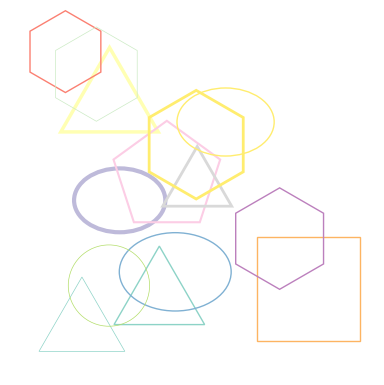[{"shape": "triangle", "thickness": 0.5, "radius": 0.64, "center": [0.213, 0.152]}, {"shape": "triangle", "thickness": 1, "radius": 0.68, "center": [0.414, 0.225]}, {"shape": "triangle", "thickness": 2.5, "radius": 0.73, "center": [0.285, 0.73]}, {"shape": "oval", "thickness": 3, "radius": 0.59, "center": [0.311, 0.48]}, {"shape": "hexagon", "thickness": 1, "radius": 0.53, "center": [0.17, 0.866]}, {"shape": "oval", "thickness": 1, "radius": 0.73, "center": [0.455, 0.294]}, {"shape": "square", "thickness": 1, "radius": 0.67, "center": [0.802, 0.25]}, {"shape": "circle", "thickness": 0.5, "radius": 0.53, "center": [0.283, 0.258]}, {"shape": "pentagon", "thickness": 1.5, "radius": 0.73, "center": [0.433, 0.541]}, {"shape": "triangle", "thickness": 2, "radius": 0.52, "center": [0.512, 0.516]}, {"shape": "hexagon", "thickness": 1, "radius": 0.66, "center": [0.726, 0.38]}, {"shape": "hexagon", "thickness": 0.5, "radius": 0.61, "center": [0.25, 0.808]}, {"shape": "hexagon", "thickness": 2, "radius": 0.71, "center": [0.51, 0.624]}, {"shape": "oval", "thickness": 1, "radius": 0.63, "center": [0.586, 0.683]}]